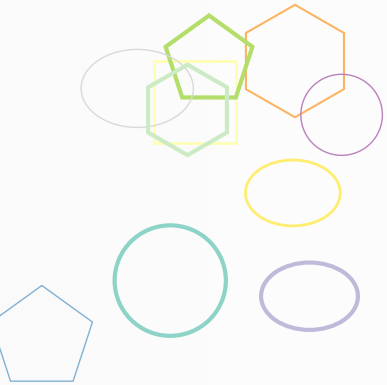[{"shape": "circle", "thickness": 3, "radius": 0.72, "center": [0.439, 0.271]}, {"shape": "square", "thickness": 2, "radius": 0.53, "center": [0.504, 0.736]}, {"shape": "oval", "thickness": 3, "radius": 0.62, "center": [0.799, 0.231]}, {"shape": "pentagon", "thickness": 1, "radius": 0.69, "center": [0.108, 0.121]}, {"shape": "hexagon", "thickness": 1.5, "radius": 0.73, "center": [0.761, 0.841]}, {"shape": "pentagon", "thickness": 3, "radius": 0.59, "center": [0.539, 0.842]}, {"shape": "oval", "thickness": 1, "radius": 0.72, "center": [0.354, 0.77]}, {"shape": "circle", "thickness": 1, "radius": 0.53, "center": [0.882, 0.702]}, {"shape": "hexagon", "thickness": 3, "radius": 0.59, "center": [0.484, 0.715]}, {"shape": "oval", "thickness": 2, "radius": 0.61, "center": [0.756, 0.499]}]